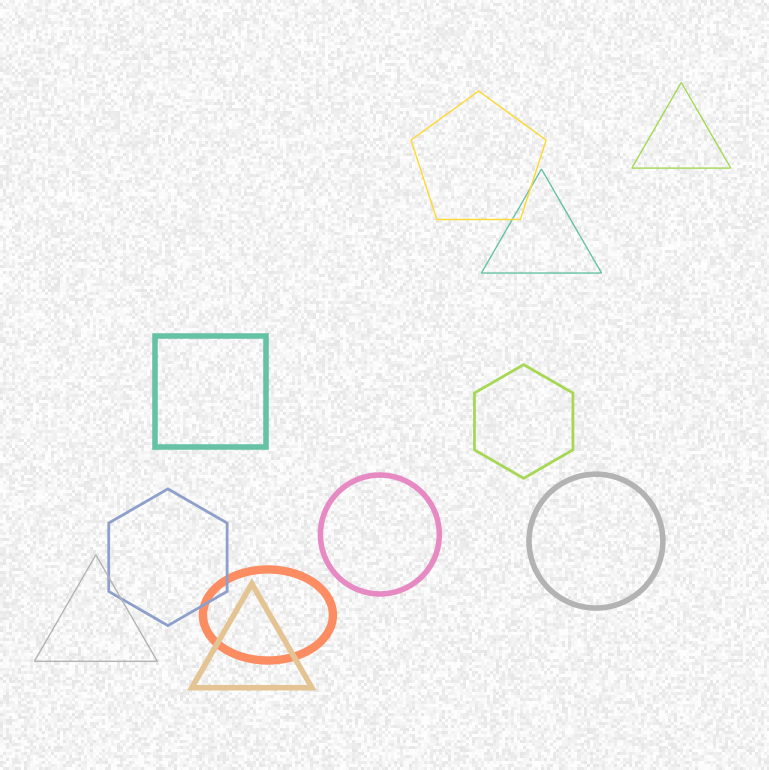[{"shape": "triangle", "thickness": 0.5, "radius": 0.45, "center": [0.703, 0.69]}, {"shape": "square", "thickness": 2, "radius": 0.36, "center": [0.273, 0.492]}, {"shape": "oval", "thickness": 3, "radius": 0.42, "center": [0.348, 0.201]}, {"shape": "hexagon", "thickness": 1, "radius": 0.44, "center": [0.218, 0.276]}, {"shape": "circle", "thickness": 2, "radius": 0.39, "center": [0.493, 0.306]}, {"shape": "triangle", "thickness": 0.5, "radius": 0.37, "center": [0.885, 0.819]}, {"shape": "hexagon", "thickness": 1, "radius": 0.37, "center": [0.68, 0.453]}, {"shape": "pentagon", "thickness": 0.5, "radius": 0.46, "center": [0.622, 0.79]}, {"shape": "triangle", "thickness": 2, "radius": 0.45, "center": [0.327, 0.152]}, {"shape": "triangle", "thickness": 0.5, "radius": 0.46, "center": [0.124, 0.187]}, {"shape": "circle", "thickness": 2, "radius": 0.43, "center": [0.774, 0.297]}]